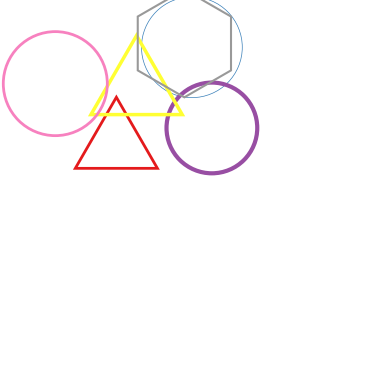[{"shape": "triangle", "thickness": 2, "radius": 0.62, "center": [0.302, 0.624]}, {"shape": "circle", "thickness": 0.5, "radius": 0.65, "center": [0.498, 0.877]}, {"shape": "circle", "thickness": 3, "radius": 0.59, "center": [0.55, 0.668]}, {"shape": "triangle", "thickness": 2.5, "radius": 0.68, "center": [0.355, 0.771]}, {"shape": "circle", "thickness": 2, "radius": 0.68, "center": [0.144, 0.783]}, {"shape": "hexagon", "thickness": 1.5, "radius": 0.7, "center": [0.479, 0.887]}]